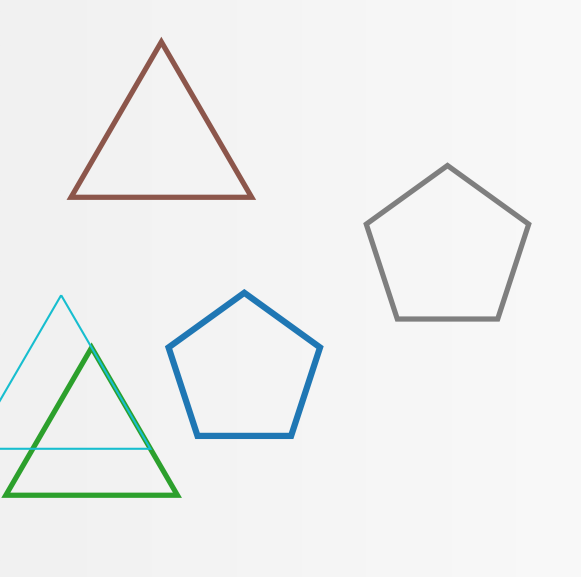[{"shape": "pentagon", "thickness": 3, "radius": 0.68, "center": [0.42, 0.355]}, {"shape": "triangle", "thickness": 2.5, "radius": 0.85, "center": [0.158, 0.227]}, {"shape": "triangle", "thickness": 2.5, "radius": 0.9, "center": [0.278, 0.747]}, {"shape": "pentagon", "thickness": 2.5, "radius": 0.73, "center": [0.77, 0.566]}, {"shape": "triangle", "thickness": 1, "radius": 0.89, "center": [0.105, 0.311]}]